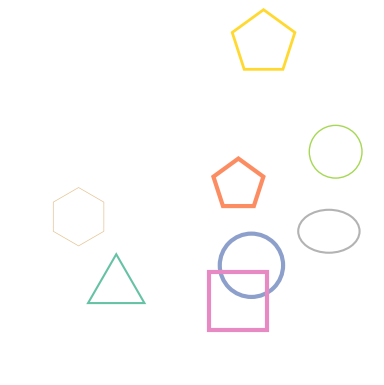[{"shape": "triangle", "thickness": 1.5, "radius": 0.42, "center": [0.302, 0.255]}, {"shape": "pentagon", "thickness": 3, "radius": 0.34, "center": [0.619, 0.52]}, {"shape": "circle", "thickness": 3, "radius": 0.41, "center": [0.653, 0.311]}, {"shape": "square", "thickness": 3, "radius": 0.38, "center": [0.619, 0.218]}, {"shape": "circle", "thickness": 1, "radius": 0.34, "center": [0.872, 0.606]}, {"shape": "pentagon", "thickness": 2, "radius": 0.43, "center": [0.685, 0.889]}, {"shape": "hexagon", "thickness": 0.5, "radius": 0.38, "center": [0.204, 0.437]}, {"shape": "oval", "thickness": 1.5, "radius": 0.4, "center": [0.854, 0.399]}]